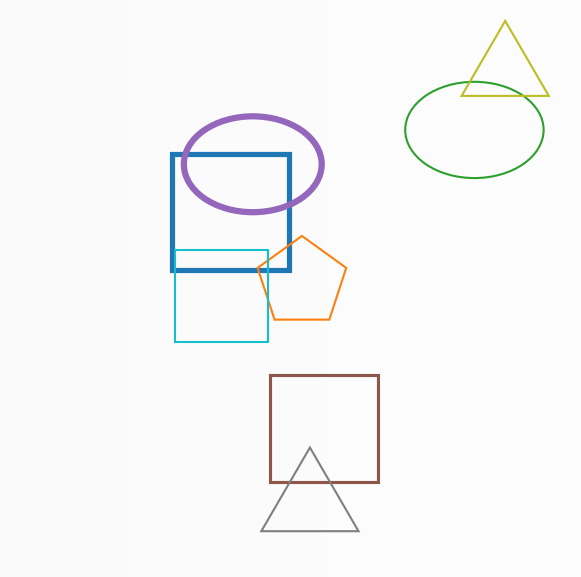[{"shape": "square", "thickness": 2.5, "radius": 0.5, "center": [0.397, 0.632]}, {"shape": "pentagon", "thickness": 1, "radius": 0.4, "center": [0.519, 0.51]}, {"shape": "oval", "thickness": 1, "radius": 0.6, "center": [0.816, 0.774]}, {"shape": "oval", "thickness": 3, "radius": 0.59, "center": [0.435, 0.715]}, {"shape": "square", "thickness": 1.5, "radius": 0.46, "center": [0.557, 0.257]}, {"shape": "triangle", "thickness": 1, "radius": 0.48, "center": [0.533, 0.128]}, {"shape": "triangle", "thickness": 1, "radius": 0.43, "center": [0.869, 0.876]}, {"shape": "square", "thickness": 1, "radius": 0.4, "center": [0.381, 0.487]}]